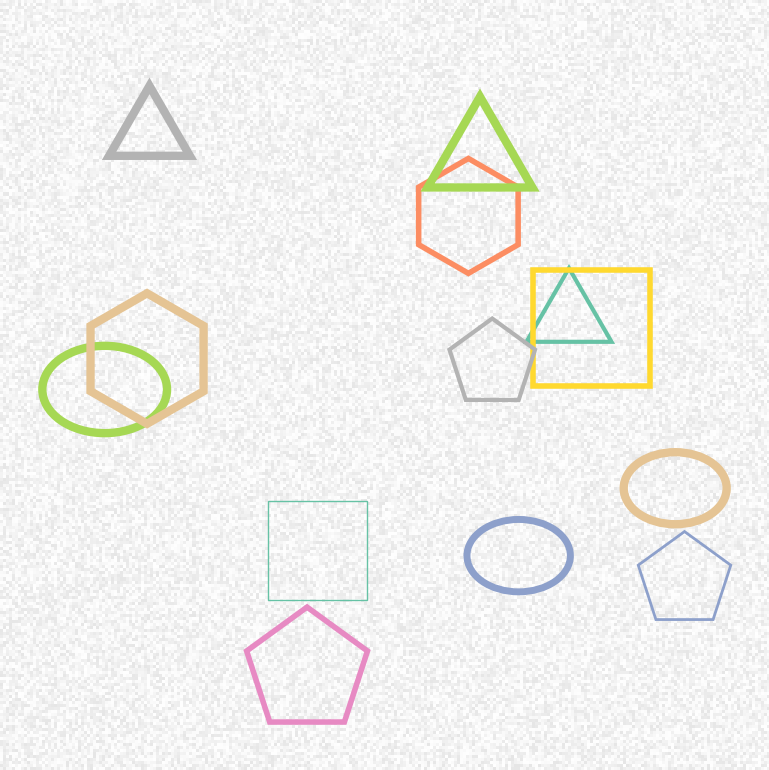[{"shape": "square", "thickness": 0.5, "radius": 0.32, "center": [0.413, 0.285]}, {"shape": "triangle", "thickness": 1.5, "radius": 0.32, "center": [0.739, 0.588]}, {"shape": "hexagon", "thickness": 2, "radius": 0.37, "center": [0.608, 0.72]}, {"shape": "pentagon", "thickness": 1, "radius": 0.32, "center": [0.889, 0.246]}, {"shape": "oval", "thickness": 2.5, "radius": 0.34, "center": [0.674, 0.278]}, {"shape": "pentagon", "thickness": 2, "radius": 0.41, "center": [0.399, 0.129]}, {"shape": "triangle", "thickness": 3, "radius": 0.39, "center": [0.623, 0.796]}, {"shape": "oval", "thickness": 3, "radius": 0.4, "center": [0.136, 0.494]}, {"shape": "square", "thickness": 2, "radius": 0.38, "center": [0.768, 0.574]}, {"shape": "oval", "thickness": 3, "radius": 0.33, "center": [0.877, 0.366]}, {"shape": "hexagon", "thickness": 3, "radius": 0.42, "center": [0.191, 0.534]}, {"shape": "pentagon", "thickness": 1.5, "radius": 0.29, "center": [0.639, 0.528]}, {"shape": "triangle", "thickness": 3, "radius": 0.3, "center": [0.194, 0.828]}]